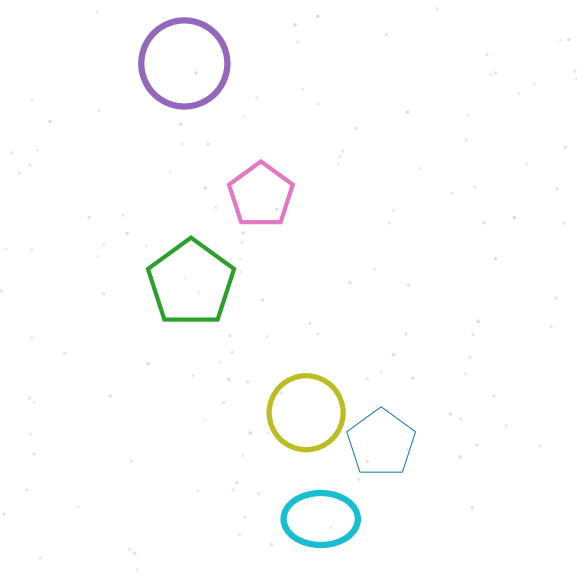[{"shape": "pentagon", "thickness": 0.5, "radius": 0.31, "center": [0.66, 0.232]}, {"shape": "pentagon", "thickness": 2, "radius": 0.39, "center": [0.331, 0.509]}, {"shape": "circle", "thickness": 3, "radius": 0.37, "center": [0.319, 0.889]}, {"shape": "pentagon", "thickness": 2, "radius": 0.29, "center": [0.452, 0.661]}, {"shape": "circle", "thickness": 2.5, "radius": 0.32, "center": [0.53, 0.284]}, {"shape": "oval", "thickness": 3, "radius": 0.32, "center": [0.555, 0.1]}]